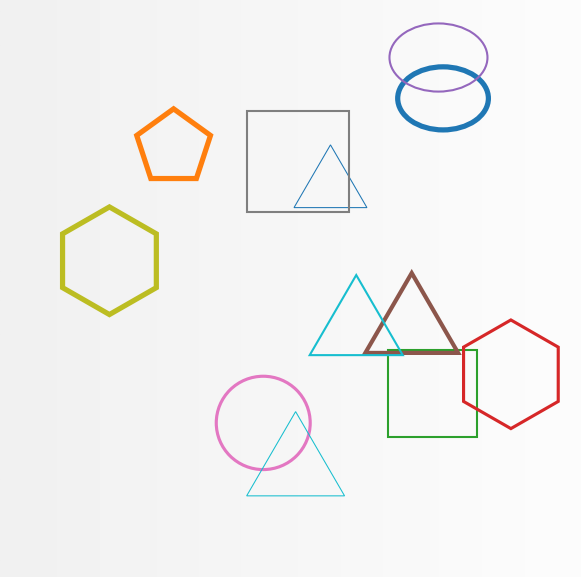[{"shape": "oval", "thickness": 2.5, "radius": 0.39, "center": [0.762, 0.829]}, {"shape": "triangle", "thickness": 0.5, "radius": 0.36, "center": [0.569, 0.676]}, {"shape": "pentagon", "thickness": 2.5, "radius": 0.33, "center": [0.299, 0.744]}, {"shape": "square", "thickness": 1, "radius": 0.38, "center": [0.744, 0.318]}, {"shape": "hexagon", "thickness": 1.5, "radius": 0.47, "center": [0.879, 0.351]}, {"shape": "oval", "thickness": 1, "radius": 0.42, "center": [0.754, 0.9]}, {"shape": "triangle", "thickness": 2, "radius": 0.46, "center": [0.708, 0.434]}, {"shape": "circle", "thickness": 1.5, "radius": 0.4, "center": [0.453, 0.267]}, {"shape": "square", "thickness": 1, "radius": 0.44, "center": [0.512, 0.719]}, {"shape": "hexagon", "thickness": 2.5, "radius": 0.47, "center": [0.188, 0.548]}, {"shape": "triangle", "thickness": 1, "radius": 0.46, "center": [0.613, 0.43]}, {"shape": "triangle", "thickness": 0.5, "radius": 0.49, "center": [0.509, 0.189]}]